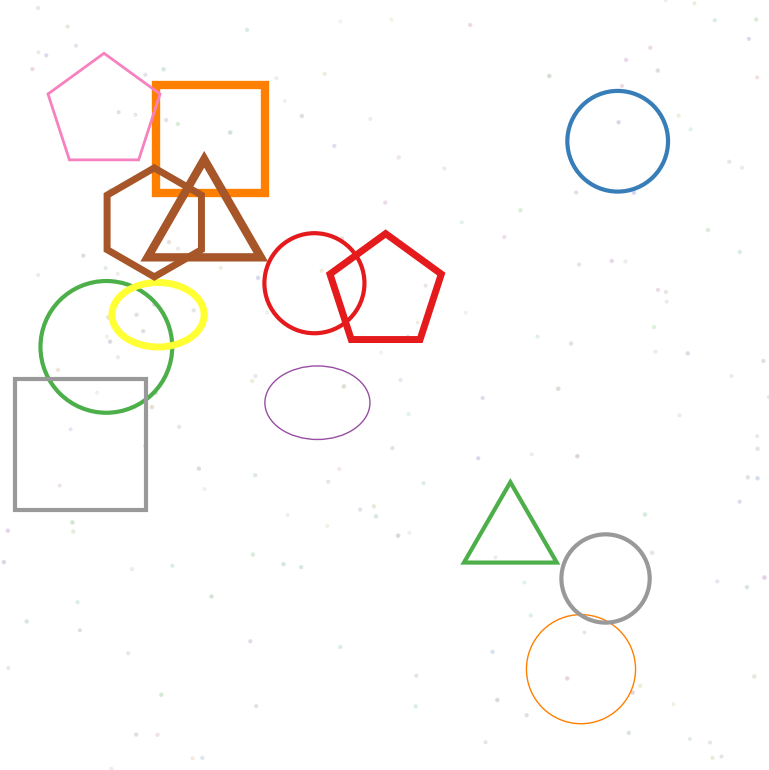[{"shape": "pentagon", "thickness": 2.5, "radius": 0.38, "center": [0.501, 0.621]}, {"shape": "circle", "thickness": 1.5, "radius": 0.32, "center": [0.408, 0.632]}, {"shape": "circle", "thickness": 1.5, "radius": 0.33, "center": [0.802, 0.817]}, {"shape": "triangle", "thickness": 1.5, "radius": 0.35, "center": [0.663, 0.304]}, {"shape": "circle", "thickness": 1.5, "radius": 0.43, "center": [0.138, 0.549]}, {"shape": "oval", "thickness": 0.5, "radius": 0.34, "center": [0.412, 0.477]}, {"shape": "circle", "thickness": 0.5, "radius": 0.35, "center": [0.755, 0.131]}, {"shape": "square", "thickness": 3, "radius": 0.35, "center": [0.273, 0.82]}, {"shape": "oval", "thickness": 2.5, "radius": 0.3, "center": [0.205, 0.591]}, {"shape": "triangle", "thickness": 3, "radius": 0.42, "center": [0.265, 0.708]}, {"shape": "hexagon", "thickness": 2.5, "radius": 0.35, "center": [0.2, 0.711]}, {"shape": "pentagon", "thickness": 1, "radius": 0.38, "center": [0.135, 0.854]}, {"shape": "square", "thickness": 1.5, "radius": 0.42, "center": [0.105, 0.423]}, {"shape": "circle", "thickness": 1.5, "radius": 0.29, "center": [0.786, 0.249]}]